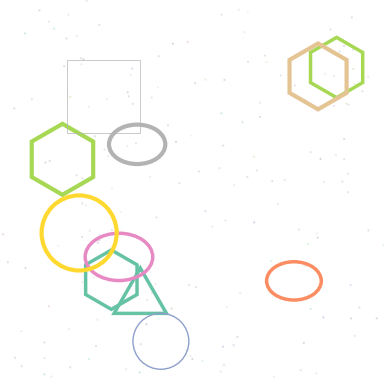[{"shape": "hexagon", "thickness": 2.5, "radius": 0.39, "center": [0.289, 0.274]}, {"shape": "triangle", "thickness": 2.5, "radius": 0.39, "center": [0.364, 0.225]}, {"shape": "oval", "thickness": 2.5, "radius": 0.36, "center": [0.763, 0.27]}, {"shape": "circle", "thickness": 1, "radius": 0.36, "center": [0.418, 0.113]}, {"shape": "oval", "thickness": 2.5, "radius": 0.44, "center": [0.309, 0.333]}, {"shape": "hexagon", "thickness": 3, "radius": 0.46, "center": [0.162, 0.586]}, {"shape": "hexagon", "thickness": 2.5, "radius": 0.39, "center": [0.874, 0.825]}, {"shape": "circle", "thickness": 3, "radius": 0.49, "center": [0.206, 0.395]}, {"shape": "hexagon", "thickness": 3, "radius": 0.43, "center": [0.826, 0.802]}, {"shape": "oval", "thickness": 3, "radius": 0.37, "center": [0.356, 0.625]}, {"shape": "square", "thickness": 0.5, "radius": 0.47, "center": [0.268, 0.75]}]